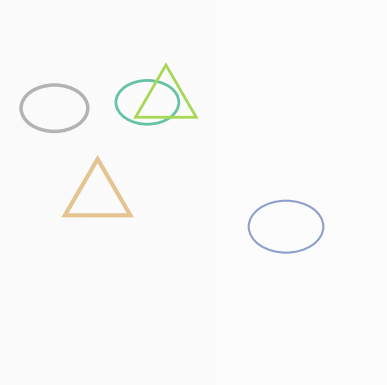[{"shape": "oval", "thickness": 2, "radius": 0.41, "center": [0.38, 0.734]}, {"shape": "oval", "thickness": 1.5, "radius": 0.48, "center": [0.738, 0.411]}, {"shape": "triangle", "thickness": 2, "radius": 0.45, "center": [0.428, 0.741]}, {"shape": "triangle", "thickness": 3, "radius": 0.49, "center": [0.252, 0.49]}, {"shape": "oval", "thickness": 2.5, "radius": 0.43, "center": [0.14, 0.719]}]